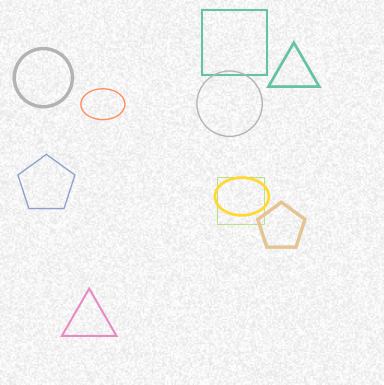[{"shape": "square", "thickness": 1.5, "radius": 0.42, "center": [0.608, 0.89]}, {"shape": "triangle", "thickness": 2, "radius": 0.38, "center": [0.763, 0.813]}, {"shape": "oval", "thickness": 1, "radius": 0.29, "center": [0.267, 0.729]}, {"shape": "pentagon", "thickness": 1, "radius": 0.39, "center": [0.121, 0.521]}, {"shape": "triangle", "thickness": 1.5, "radius": 0.41, "center": [0.232, 0.168]}, {"shape": "square", "thickness": 0.5, "radius": 0.3, "center": [0.625, 0.478]}, {"shape": "oval", "thickness": 2, "radius": 0.35, "center": [0.628, 0.49]}, {"shape": "pentagon", "thickness": 2.5, "radius": 0.32, "center": [0.731, 0.41]}, {"shape": "circle", "thickness": 2.5, "radius": 0.38, "center": [0.113, 0.798]}, {"shape": "circle", "thickness": 1, "radius": 0.42, "center": [0.596, 0.731]}]